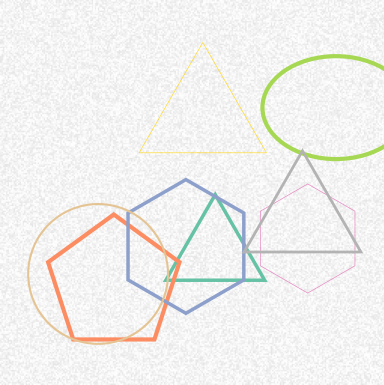[{"shape": "triangle", "thickness": 2.5, "radius": 0.74, "center": [0.559, 0.346]}, {"shape": "pentagon", "thickness": 3, "radius": 0.9, "center": [0.296, 0.263]}, {"shape": "hexagon", "thickness": 2.5, "radius": 0.87, "center": [0.483, 0.36]}, {"shape": "hexagon", "thickness": 0.5, "radius": 0.71, "center": [0.799, 0.381]}, {"shape": "oval", "thickness": 3, "radius": 0.95, "center": [0.873, 0.72]}, {"shape": "triangle", "thickness": 0.5, "radius": 0.96, "center": [0.527, 0.699]}, {"shape": "circle", "thickness": 1.5, "radius": 0.91, "center": [0.255, 0.288]}, {"shape": "triangle", "thickness": 2, "radius": 0.88, "center": [0.786, 0.433]}]